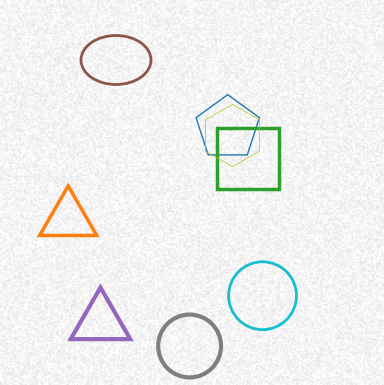[{"shape": "pentagon", "thickness": 1, "radius": 0.43, "center": [0.592, 0.668]}, {"shape": "triangle", "thickness": 2.5, "radius": 0.43, "center": [0.177, 0.431]}, {"shape": "square", "thickness": 2.5, "radius": 0.4, "center": [0.644, 0.588]}, {"shape": "triangle", "thickness": 3, "radius": 0.45, "center": [0.261, 0.164]}, {"shape": "oval", "thickness": 2, "radius": 0.45, "center": [0.301, 0.844]}, {"shape": "circle", "thickness": 3, "radius": 0.41, "center": [0.493, 0.101]}, {"shape": "hexagon", "thickness": 0.5, "radius": 0.41, "center": [0.604, 0.648]}, {"shape": "circle", "thickness": 2, "radius": 0.44, "center": [0.682, 0.232]}]